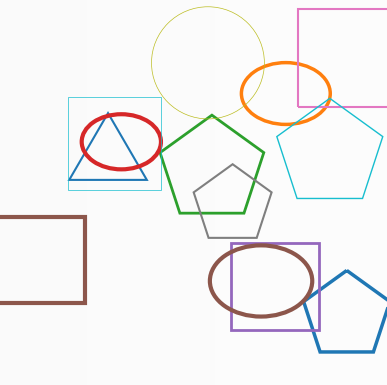[{"shape": "pentagon", "thickness": 2.5, "radius": 0.59, "center": [0.895, 0.18]}, {"shape": "triangle", "thickness": 1.5, "radius": 0.58, "center": [0.279, 0.591]}, {"shape": "oval", "thickness": 2.5, "radius": 0.57, "center": [0.738, 0.757]}, {"shape": "pentagon", "thickness": 2, "radius": 0.7, "center": [0.547, 0.56]}, {"shape": "oval", "thickness": 3, "radius": 0.51, "center": [0.313, 0.632]}, {"shape": "square", "thickness": 2, "radius": 0.57, "center": [0.71, 0.255]}, {"shape": "oval", "thickness": 3, "radius": 0.66, "center": [0.674, 0.27]}, {"shape": "square", "thickness": 3, "radius": 0.56, "center": [0.108, 0.325]}, {"shape": "square", "thickness": 1.5, "radius": 0.64, "center": [0.897, 0.849]}, {"shape": "pentagon", "thickness": 1.5, "radius": 0.53, "center": [0.6, 0.468]}, {"shape": "circle", "thickness": 0.5, "radius": 0.73, "center": [0.537, 0.837]}, {"shape": "square", "thickness": 0.5, "radius": 0.6, "center": [0.296, 0.627]}, {"shape": "pentagon", "thickness": 1, "radius": 0.72, "center": [0.851, 0.601]}]